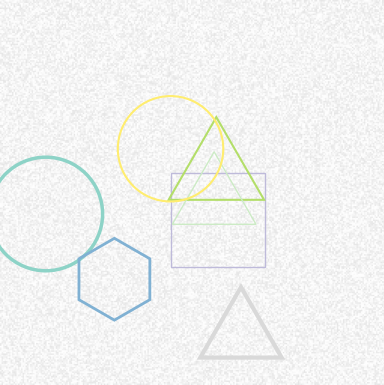[{"shape": "circle", "thickness": 2.5, "radius": 0.74, "center": [0.119, 0.444]}, {"shape": "square", "thickness": 1, "radius": 0.61, "center": [0.566, 0.429]}, {"shape": "hexagon", "thickness": 2, "radius": 0.53, "center": [0.297, 0.275]}, {"shape": "triangle", "thickness": 1.5, "radius": 0.72, "center": [0.562, 0.553]}, {"shape": "triangle", "thickness": 3, "radius": 0.61, "center": [0.626, 0.132]}, {"shape": "triangle", "thickness": 1, "radius": 0.63, "center": [0.556, 0.48]}, {"shape": "circle", "thickness": 1.5, "radius": 0.68, "center": [0.443, 0.614]}]